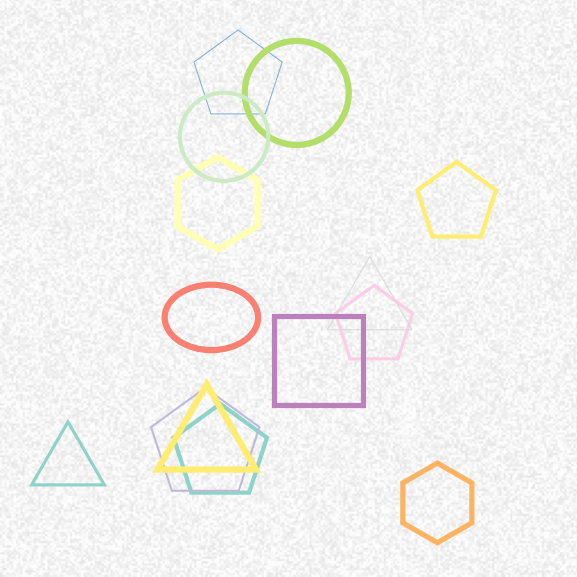[{"shape": "triangle", "thickness": 1.5, "radius": 0.36, "center": [0.118, 0.196]}, {"shape": "pentagon", "thickness": 2, "radius": 0.43, "center": [0.381, 0.215]}, {"shape": "hexagon", "thickness": 3, "radius": 0.4, "center": [0.377, 0.647]}, {"shape": "pentagon", "thickness": 1, "radius": 0.49, "center": [0.355, 0.229]}, {"shape": "oval", "thickness": 3, "radius": 0.4, "center": [0.366, 0.45]}, {"shape": "pentagon", "thickness": 0.5, "radius": 0.4, "center": [0.412, 0.867]}, {"shape": "hexagon", "thickness": 2.5, "radius": 0.34, "center": [0.757, 0.128]}, {"shape": "circle", "thickness": 3, "radius": 0.45, "center": [0.514, 0.838]}, {"shape": "pentagon", "thickness": 1.5, "radius": 0.35, "center": [0.648, 0.435]}, {"shape": "triangle", "thickness": 0.5, "radius": 0.42, "center": [0.64, 0.47]}, {"shape": "square", "thickness": 2.5, "radius": 0.39, "center": [0.552, 0.375]}, {"shape": "circle", "thickness": 2, "radius": 0.38, "center": [0.388, 0.762]}, {"shape": "triangle", "thickness": 3, "radius": 0.49, "center": [0.358, 0.235]}, {"shape": "pentagon", "thickness": 2, "radius": 0.36, "center": [0.791, 0.647]}]